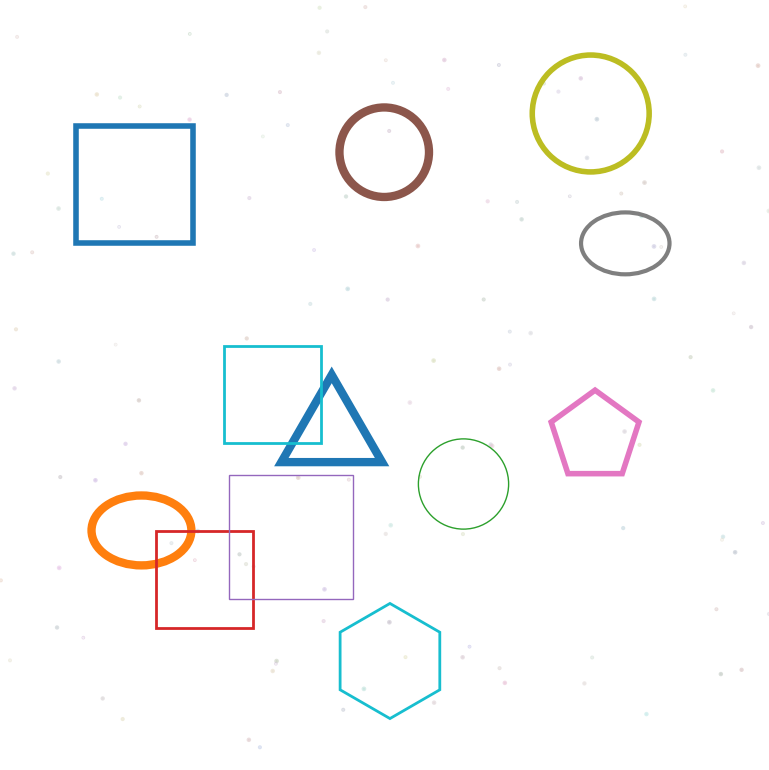[{"shape": "triangle", "thickness": 3, "radius": 0.38, "center": [0.431, 0.438]}, {"shape": "square", "thickness": 2, "radius": 0.38, "center": [0.175, 0.761]}, {"shape": "oval", "thickness": 3, "radius": 0.32, "center": [0.184, 0.311]}, {"shape": "circle", "thickness": 0.5, "radius": 0.29, "center": [0.602, 0.371]}, {"shape": "square", "thickness": 1, "radius": 0.32, "center": [0.266, 0.248]}, {"shape": "square", "thickness": 0.5, "radius": 0.4, "center": [0.378, 0.302]}, {"shape": "circle", "thickness": 3, "radius": 0.29, "center": [0.499, 0.802]}, {"shape": "pentagon", "thickness": 2, "radius": 0.3, "center": [0.773, 0.433]}, {"shape": "oval", "thickness": 1.5, "radius": 0.29, "center": [0.812, 0.684]}, {"shape": "circle", "thickness": 2, "radius": 0.38, "center": [0.767, 0.853]}, {"shape": "hexagon", "thickness": 1, "radius": 0.37, "center": [0.506, 0.142]}, {"shape": "square", "thickness": 1, "radius": 0.31, "center": [0.354, 0.488]}]